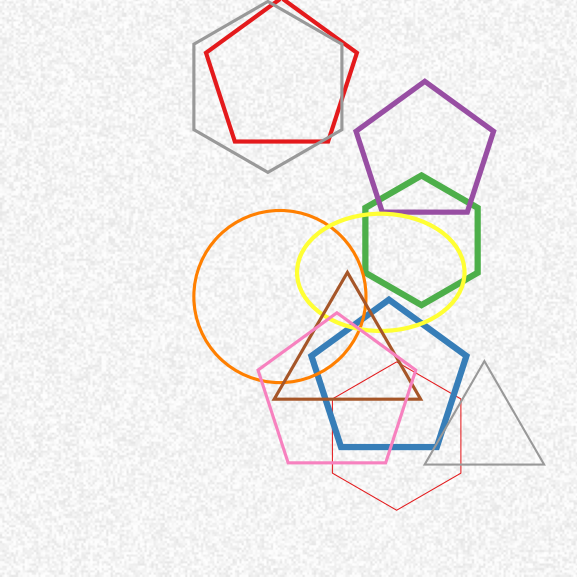[{"shape": "pentagon", "thickness": 2, "radius": 0.69, "center": [0.487, 0.865]}, {"shape": "hexagon", "thickness": 0.5, "radius": 0.64, "center": [0.687, 0.244]}, {"shape": "pentagon", "thickness": 3, "radius": 0.71, "center": [0.673, 0.339]}, {"shape": "hexagon", "thickness": 3, "radius": 0.56, "center": [0.73, 0.583]}, {"shape": "pentagon", "thickness": 2.5, "radius": 0.63, "center": [0.736, 0.733]}, {"shape": "circle", "thickness": 1.5, "radius": 0.75, "center": [0.485, 0.486]}, {"shape": "oval", "thickness": 2, "radius": 0.73, "center": [0.659, 0.528]}, {"shape": "triangle", "thickness": 1.5, "radius": 0.73, "center": [0.602, 0.381]}, {"shape": "pentagon", "thickness": 1.5, "radius": 0.72, "center": [0.583, 0.314]}, {"shape": "hexagon", "thickness": 1.5, "radius": 0.74, "center": [0.464, 0.849]}, {"shape": "triangle", "thickness": 1, "radius": 0.6, "center": [0.839, 0.254]}]